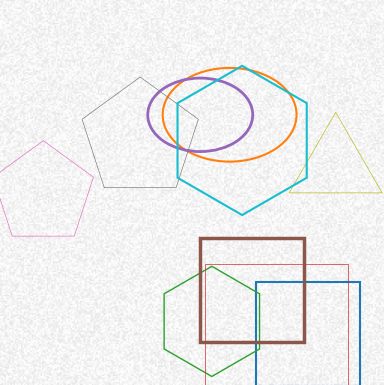[{"shape": "square", "thickness": 1.5, "radius": 0.67, "center": [0.799, 0.133]}, {"shape": "oval", "thickness": 1.5, "radius": 0.87, "center": [0.596, 0.702]}, {"shape": "hexagon", "thickness": 1, "radius": 0.72, "center": [0.55, 0.165]}, {"shape": "square", "thickness": 0.5, "radius": 0.93, "center": [0.718, 0.127]}, {"shape": "oval", "thickness": 2, "radius": 0.68, "center": [0.52, 0.702]}, {"shape": "square", "thickness": 2.5, "radius": 0.68, "center": [0.655, 0.247]}, {"shape": "pentagon", "thickness": 0.5, "radius": 0.69, "center": [0.112, 0.498]}, {"shape": "pentagon", "thickness": 0.5, "radius": 0.79, "center": [0.364, 0.641]}, {"shape": "triangle", "thickness": 0.5, "radius": 0.7, "center": [0.872, 0.569]}, {"shape": "hexagon", "thickness": 1.5, "radius": 0.97, "center": [0.629, 0.635]}]